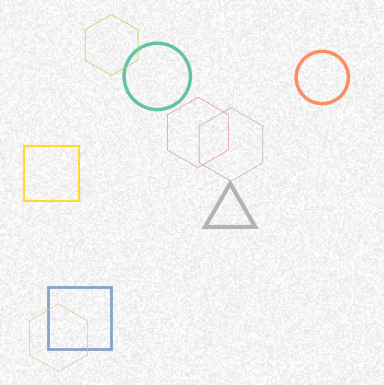[{"shape": "circle", "thickness": 2.5, "radius": 0.43, "center": [0.409, 0.802]}, {"shape": "circle", "thickness": 2.5, "radius": 0.34, "center": [0.837, 0.799]}, {"shape": "square", "thickness": 2, "radius": 0.41, "center": [0.206, 0.174]}, {"shape": "hexagon", "thickness": 0.5, "radius": 0.46, "center": [0.514, 0.656]}, {"shape": "hexagon", "thickness": 0.5, "radius": 0.4, "center": [0.29, 0.883]}, {"shape": "square", "thickness": 1.5, "radius": 0.35, "center": [0.133, 0.549]}, {"shape": "hexagon", "thickness": 0.5, "radius": 0.44, "center": [0.152, 0.122]}, {"shape": "triangle", "thickness": 3, "radius": 0.38, "center": [0.598, 0.448]}, {"shape": "hexagon", "thickness": 0.5, "radius": 0.48, "center": [0.6, 0.625]}]